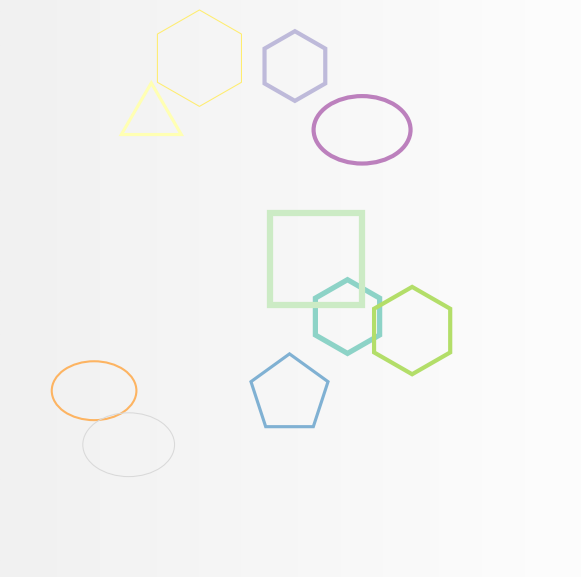[{"shape": "hexagon", "thickness": 2.5, "radius": 0.32, "center": [0.598, 0.451]}, {"shape": "triangle", "thickness": 1.5, "radius": 0.3, "center": [0.26, 0.796]}, {"shape": "hexagon", "thickness": 2, "radius": 0.3, "center": [0.507, 0.885]}, {"shape": "pentagon", "thickness": 1.5, "radius": 0.35, "center": [0.498, 0.317]}, {"shape": "oval", "thickness": 1, "radius": 0.36, "center": [0.162, 0.323]}, {"shape": "hexagon", "thickness": 2, "radius": 0.38, "center": [0.709, 0.427]}, {"shape": "oval", "thickness": 0.5, "radius": 0.39, "center": [0.221, 0.229]}, {"shape": "oval", "thickness": 2, "radius": 0.42, "center": [0.623, 0.774]}, {"shape": "square", "thickness": 3, "radius": 0.4, "center": [0.544, 0.551]}, {"shape": "hexagon", "thickness": 0.5, "radius": 0.42, "center": [0.343, 0.898]}]